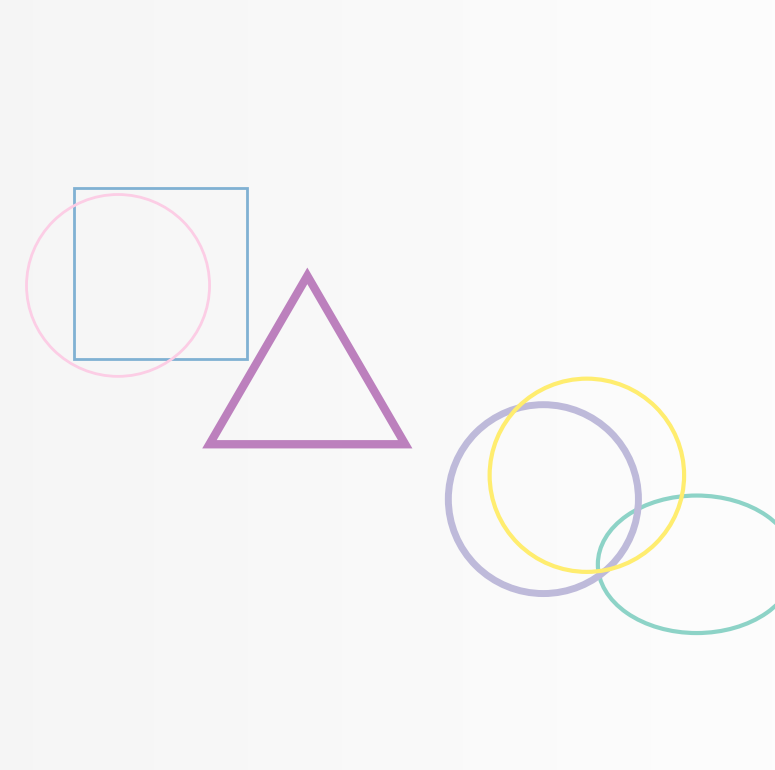[{"shape": "oval", "thickness": 1.5, "radius": 0.64, "center": [0.899, 0.267]}, {"shape": "circle", "thickness": 2.5, "radius": 0.61, "center": [0.701, 0.352]}, {"shape": "square", "thickness": 1, "radius": 0.56, "center": [0.207, 0.645]}, {"shape": "circle", "thickness": 1, "radius": 0.59, "center": [0.152, 0.629]}, {"shape": "triangle", "thickness": 3, "radius": 0.73, "center": [0.397, 0.496]}, {"shape": "circle", "thickness": 1.5, "radius": 0.63, "center": [0.757, 0.383]}]